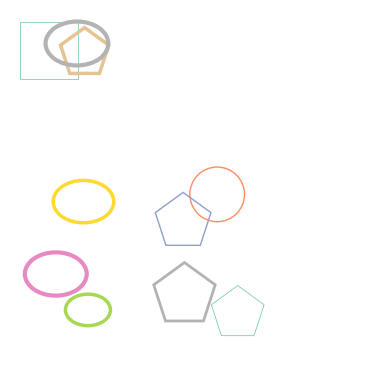[{"shape": "square", "thickness": 0.5, "radius": 0.37, "center": [0.128, 0.869]}, {"shape": "pentagon", "thickness": 0.5, "radius": 0.36, "center": [0.618, 0.186]}, {"shape": "circle", "thickness": 1, "radius": 0.36, "center": [0.564, 0.495]}, {"shape": "pentagon", "thickness": 1, "radius": 0.38, "center": [0.476, 0.424]}, {"shape": "oval", "thickness": 3, "radius": 0.4, "center": [0.145, 0.288]}, {"shape": "oval", "thickness": 2.5, "radius": 0.29, "center": [0.228, 0.195]}, {"shape": "oval", "thickness": 2.5, "radius": 0.39, "center": [0.217, 0.476]}, {"shape": "pentagon", "thickness": 2.5, "radius": 0.33, "center": [0.22, 0.862]}, {"shape": "pentagon", "thickness": 2, "radius": 0.42, "center": [0.479, 0.234]}, {"shape": "oval", "thickness": 3, "radius": 0.41, "center": [0.2, 0.887]}]